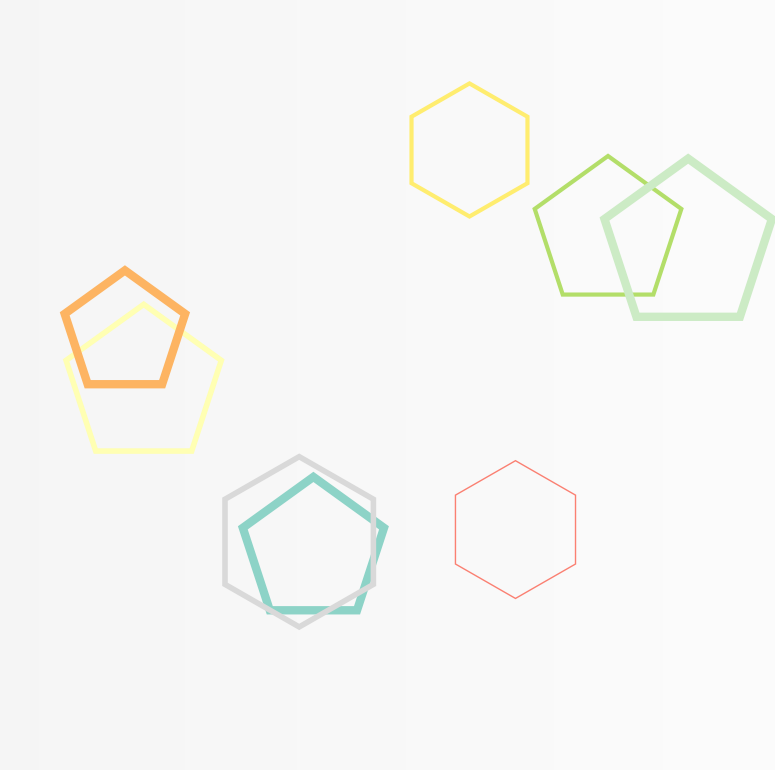[{"shape": "pentagon", "thickness": 3, "radius": 0.48, "center": [0.404, 0.285]}, {"shape": "pentagon", "thickness": 2, "radius": 0.53, "center": [0.185, 0.499]}, {"shape": "hexagon", "thickness": 0.5, "radius": 0.45, "center": [0.665, 0.312]}, {"shape": "pentagon", "thickness": 3, "radius": 0.41, "center": [0.161, 0.567]}, {"shape": "pentagon", "thickness": 1.5, "radius": 0.5, "center": [0.785, 0.698]}, {"shape": "hexagon", "thickness": 2, "radius": 0.55, "center": [0.386, 0.296]}, {"shape": "pentagon", "thickness": 3, "radius": 0.57, "center": [0.888, 0.68]}, {"shape": "hexagon", "thickness": 1.5, "radius": 0.43, "center": [0.606, 0.805]}]